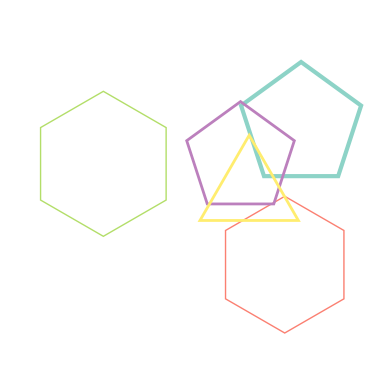[{"shape": "pentagon", "thickness": 3, "radius": 0.82, "center": [0.782, 0.675]}, {"shape": "hexagon", "thickness": 1, "radius": 0.89, "center": [0.74, 0.313]}, {"shape": "hexagon", "thickness": 1, "radius": 0.94, "center": [0.268, 0.574]}, {"shape": "pentagon", "thickness": 2, "radius": 0.73, "center": [0.625, 0.589]}, {"shape": "triangle", "thickness": 2, "radius": 0.74, "center": [0.647, 0.501]}]